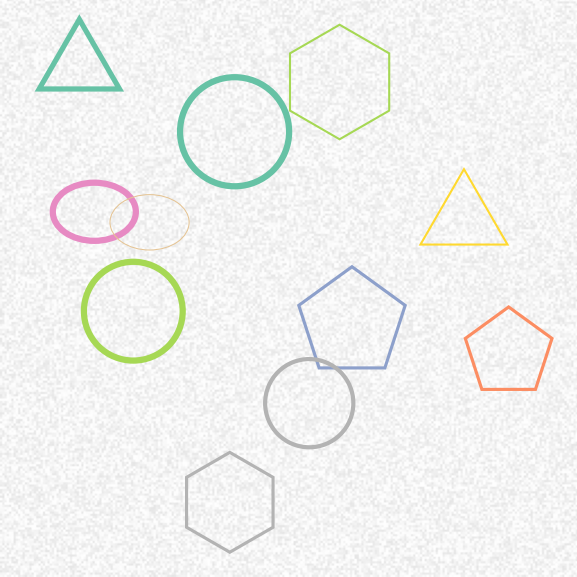[{"shape": "circle", "thickness": 3, "radius": 0.47, "center": [0.406, 0.771]}, {"shape": "triangle", "thickness": 2.5, "radius": 0.4, "center": [0.137, 0.885]}, {"shape": "pentagon", "thickness": 1.5, "radius": 0.39, "center": [0.881, 0.389]}, {"shape": "pentagon", "thickness": 1.5, "radius": 0.48, "center": [0.61, 0.44]}, {"shape": "oval", "thickness": 3, "radius": 0.36, "center": [0.163, 0.632]}, {"shape": "circle", "thickness": 3, "radius": 0.43, "center": [0.231, 0.46]}, {"shape": "hexagon", "thickness": 1, "radius": 0.5, "center": [0.588, 0.857]}, {"shape": "triangle", "thickness": 1, "radius": 0.44, "center": [0.803, 0.619]}, {"shape": "oval", "thickness": 0.5, "radius": 0.34, "center": [0.259, 0.614]}, {"shape": "circle", "thickness": 2, "radius": 0.38, "center": [0.535, 0.301]}, {"shape": "hexagon", "thickness": 1.5, "radius": 0.43, "center": [0.398, 0.129]}]